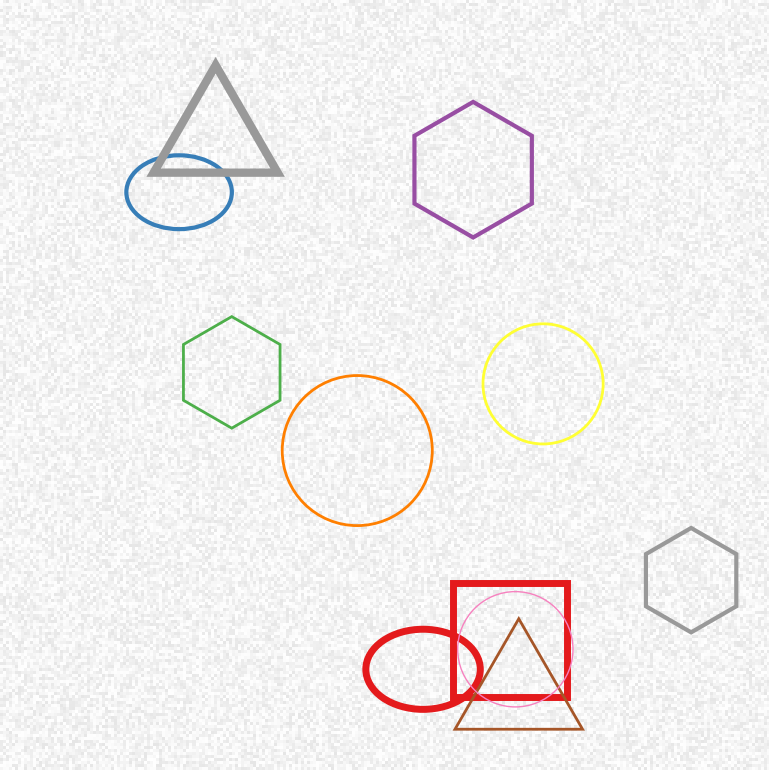[{"shape": "oval", "thickness": 2.5, "radius": 0.37, "center": [0.549, 0.131]}, {"shape": "square", "thickness": 2.5, "radius": 0.37, "center": [0.662, 0.169]}, {"shape": "oval", "thickness": 1.5, "radius": 0.34, "center": [0.233, 0.75]}, {"shape": "hexagon", "thickness": 1, "radius": 0.36, "center": [0.301, 0.516]}, {"shape": "hexagon", "thickness": 1.5, "radius": 0.44, "center": [0.614, 0.78]}, {"shape": "circle", "thickness": 1, "radius": 0.49, "center": [0.464, 0.415]}, {"shape": "circle", "thickness": 1, "radius": 0.39, "center": [0.705, 0.501]}, {"shape": "triangle", "thickness": 1, "radius": 0.48, "center": [0.674, 0.101]}, {"shape": "circle", "thickness": 0.5, "radius": 0.37, "center": [0.669, 0.157]}, {"shape": "hexagon", "thickness": 1.5, "radius": 0.34, "center": [0.898, 0.247]}, {"shape": "triangle", "thickness": 3, "radius": 0.46, "center": [0.28, 0.822]}]